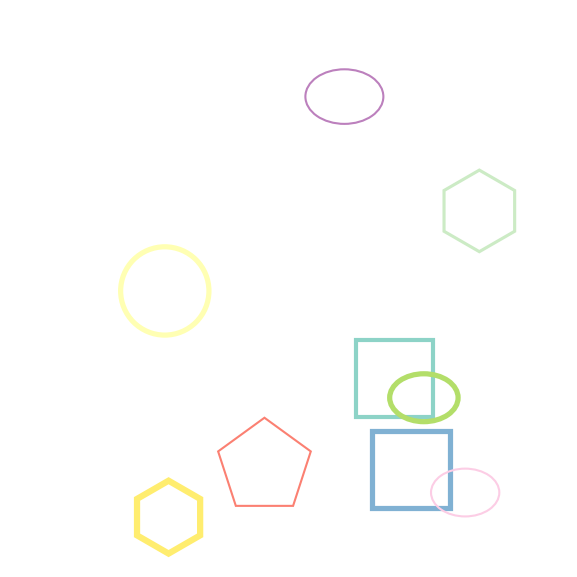[{"shape": "square", "thickness": 2, "radius": 0.33, "center": [0.683, 0.343]}, {"shape": "circle", "thickness": 2.5, "radius": 0.38, "center": [0.285, 0.495]}, {"shape": "pentagon", "thickness": 1, "radius": 0.42, "center": [0.458, 0.191]}, {"shape": "square", "thickness": 2.5, "radius": 0.34, "center": [0.712, 0.186]}, {"shape": "oval", "thickness": 2.5, "radius": 0.3, "center": [0.734, 0.31]}, {"shape": "oval", "thickness": 1, "radius": 0.3, "center": [0.805, 0.146]}, {"shape": "oval", "thickness": 1, "radius": 0.34, "center": [0.596, 0.832]}, {"shape": "hexagon", "thickness": 1.5, "radius": 0.35, "center": [0.83, 0.634]}, {"shape": "hexagon", "thickness": 3, "radius": 0.32, "center": [0.292, 0.104]}]